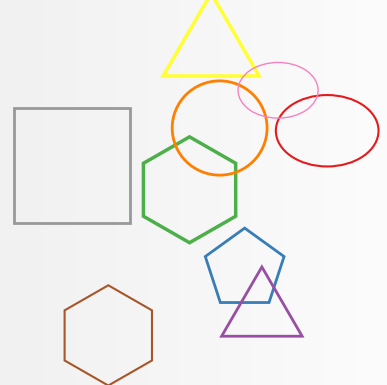[{"shape": "oval", "thickness": 1.5, "radius": 0.66, "center": [0.844, 0.66]}, {"shape": "pentagon", "thickness": 2, "radius": 0.53, "center": [0.631, 0.301]}, {"shape": "hexagon", "thickness": 2.5, "radius": 0.69, "center": [0.489, 0.507]}, {"shape": "triangle", "thickness": 2, "radius": 0.6, "center": [0.676, 0.187]}, {"shape": "circle", "thickness": 2, "radius": 0.61, "center": [0.567, 0.668]}, {"shape": "triangle", "thickness": 2.5, "radius": 0.72, "center": [0.545, 0.874]}, {"shape": "hexagon", "thickness": 1.5, "radius": 0.65, "center": [0.279, 0.129]}, {"shape": "oval", "thickness": 1, "radius": 0.52, "center": [0.718, 0.765]}, {"shape": "square", "thickness": 2, "radius": 0.74, "center": [0.186, 0.57]}]